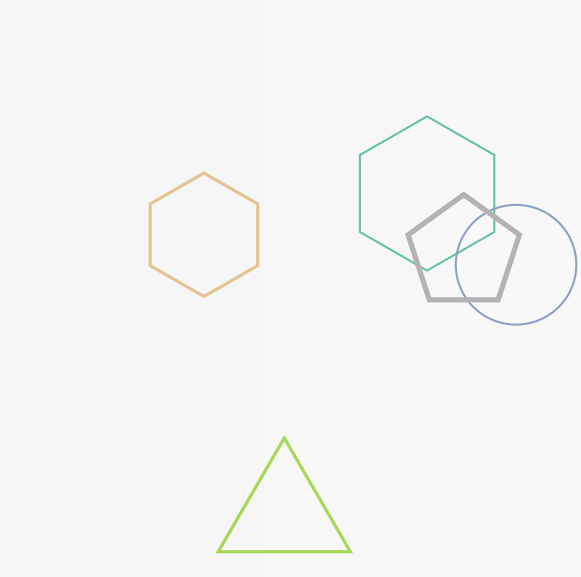[{"shape": "hexagon", "thickness": 1, "radius": 0.67, "center": [0.735, 0.664]}, {"shape": "circle", "thickness": 1, "radius": 0.52, "center": [0.888, 0.541]}, {"shape": "triangle", "thickness": 1.5, "radius": 0.66, "center": [0.489, 0.109]}, {"shape": "hexagon", "thickness": 1.5, "radius": 0.53, "center": [0.351, 0.593]}, {"shape": "pentagon", "thickness": 2.5, "radius": 0.5, "center": [0.798, 0.561]}]